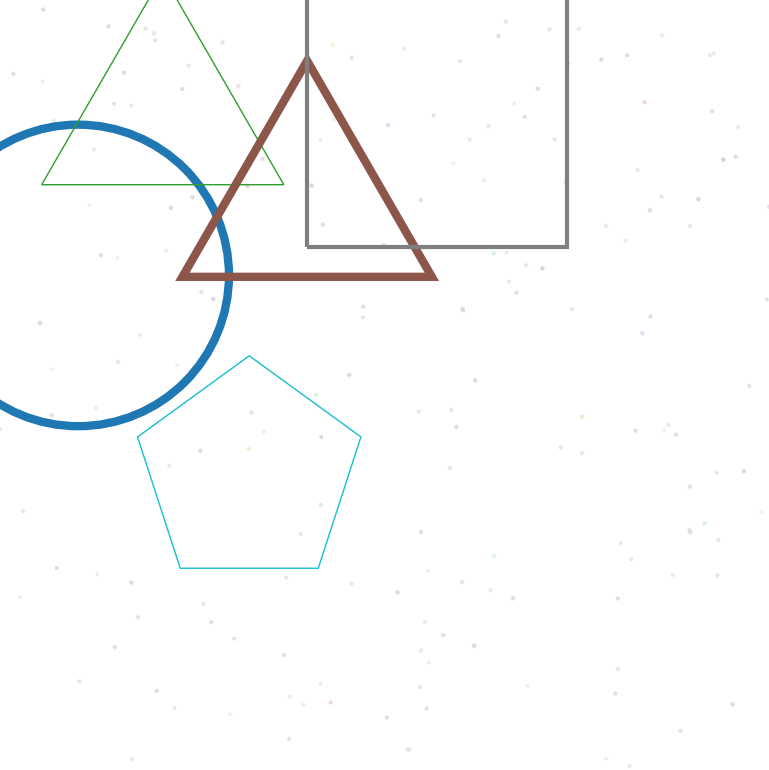[{"shape": "circle", "thickness": 3, "radius": 0.98, "center": [0.102, 0.642]}, {"shape": "triangle", "thickness": 0.5, "radius": 0.91, "center": [0.211, 0.851]}, {"shape": "triangle", "thickness": 3, "radius": 0.94, "center": [0.399, 0.734]}, {"shape": "square", "thickness": 1.5, "radius": 0.84, "center": [0.567, 0.848]}, {"shape": "pentagon", "thickness": 0.5, "radius": 0.76, "center": [0.324, 0.385]}]